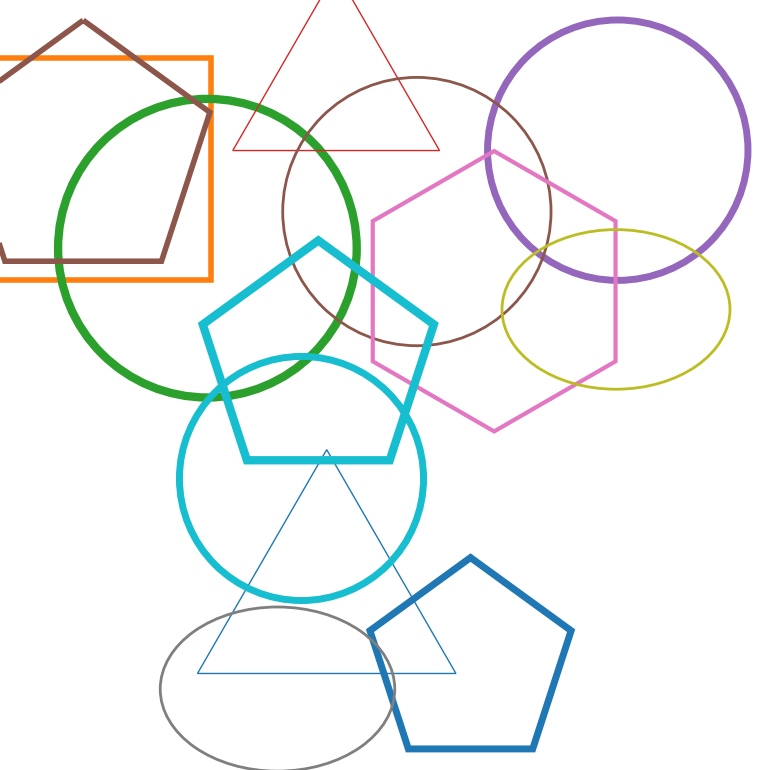[{"shape": "pentagon", "thickness": 2.5, "radius": 0.69, "center": [0.611, 0.138]}, {"shape": "triangle", "thickness": 0.5, "radius": 0.97, "center": [0.424, 0.222]}, {"shape": "square", "thickness": 2, "radius": 0.72, "center": [0.13, 0.781]}, {"shape": "circle", "thickness": 3, "radius": 0.97, "center": [0.269, 0.678]}, {"shape": "triangle", "thickness": 0.5, "radius": 0.78, "center": [0.437, 0.882]}, {"shape": "circle", "thickness": 2.5, "radius": 0.85, "center": [0.802, 0.805]}, {"shape": "circle", "thickness": 1, "radius": 0.87, "center": [0.541, 0.725]}, {"shape": "pentagon", "thickness": 2, "radius": 0.86, "center": [0.108, 0.801]}, {"shape": "hexagon", "thickness": 1.5, "radius": 0.91, "center": [0.642, 0.622]}, {"shape": "oval", "thickness": 1, "radius": 0.76, "center": [0.36, 0.105]}, {"shape": "oval", "thickness": 1, "radius": 0.74, "center": [0.8, 0.598]}, {"shape": "pentagon", "thickness": 3, "radius": 0.79, "center": [0.413, 0.53]}, {"shape": "circle", "thickness": 2.5, "radius": 0.79, "center": [0.392, 0.379]}]